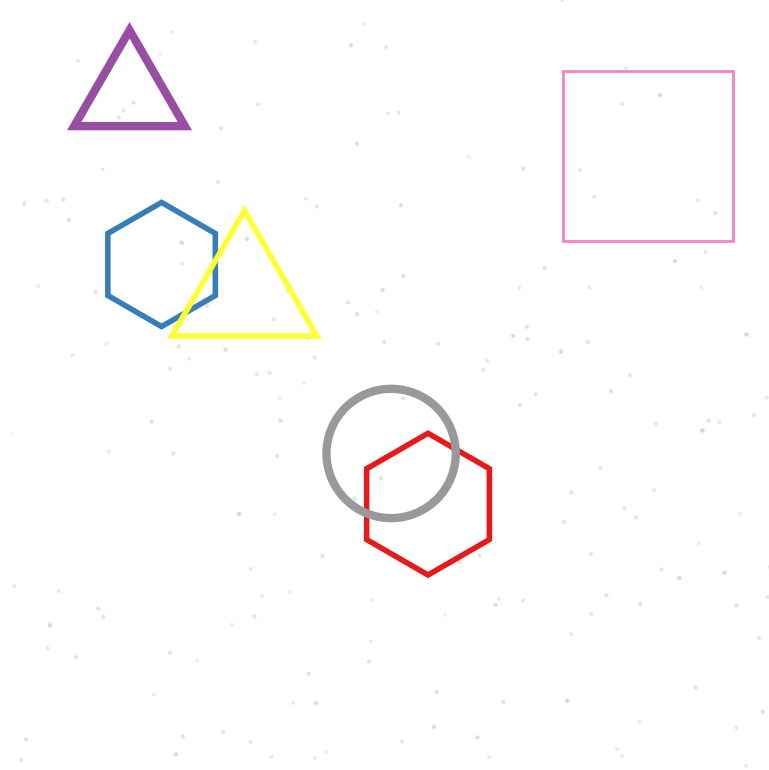[{"shape": "hexagon", "thickness": 2, "radius": 0.46, "center": [0.556, 0.345]}, {"shape": "hexagon", "thickness": 2, "radius": 0.4, "center": [0.21, 0.657]}, {"shape": "triangle", "thickness": 3, "radius": 0.41, "center": [0.168, 0.878]}, {"shape": "triangle", "thickness": 2, "radius": 0.54, "center": [0.317, 0.618]}, {"shape": "square", "thickness": 1, "radius": 0.55, "center": [0.841, 0.797]}, {"shape": "circle", "thickness": 3, "radius": 0.42, "center": [0.508, 0.411]}]